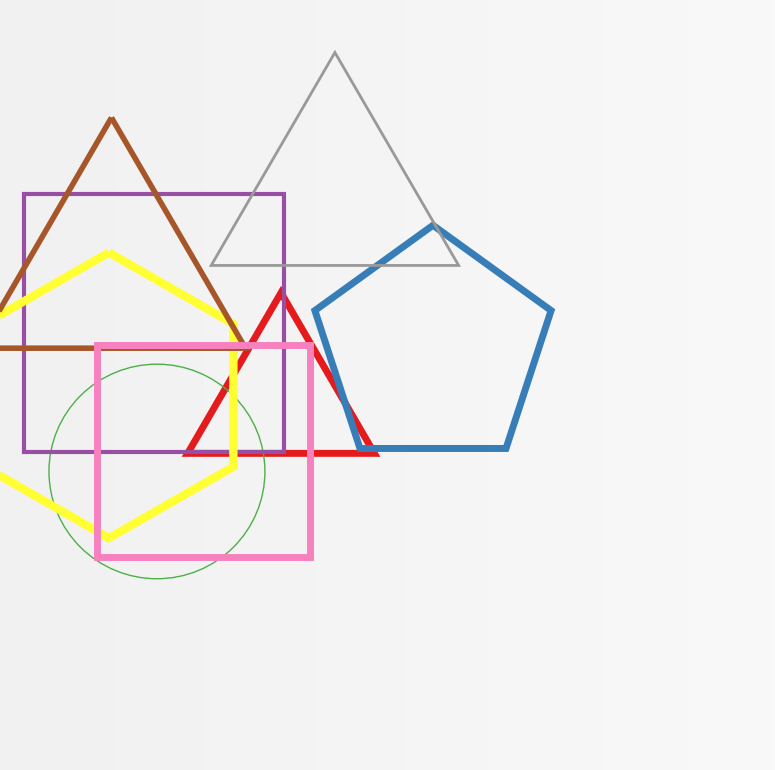[{"shape": "triangle", "thickness": 2.5, "radius": 0.7, "center": [0.363, 0.481]}, {"shape": "pentagon", "thickness": 2.5, "radius": 0.8, "center": [0.559, 0.547]}, {"shape": "circle", "thickness": 0.5, "radius": 0.7, "center": [0.202, 0.388]}, {"shape": "square", "thickness": 1.5, "radius": 0.84, "center": [0.199, 0.58]}, {"shape": "hexagon", "thickness": 3, "radius": 0.93, "center": [0.141, 0.487]}, {"shape": "triangle", "thickness": 2, "radius": 1.0, "center": [0.144, 0.648]}, {"shape": "square", "thickness": 2.5, "radius": 0.69, "center": [0.263, 0.414]}, {"shape": "triangle", "thickness": 1, "radius": 0.92, "center": [0.432, 0.747]}]